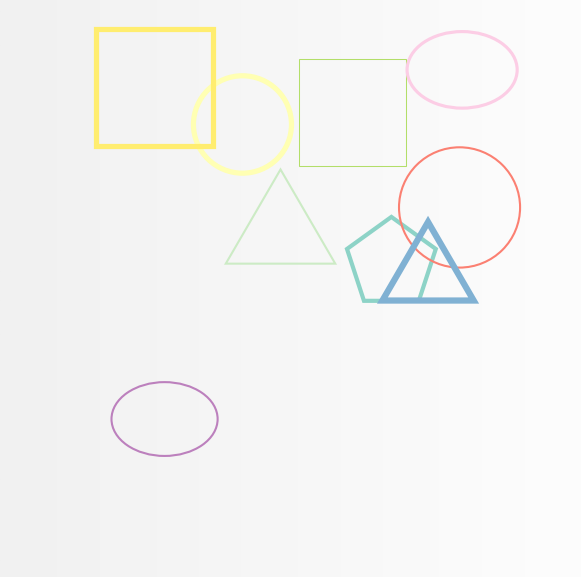[{"shape": "pentagon", "thickness": 2, "radius": 0.4, "center": [0.673, 0.543]}, {"shape": "circle", "thickness": 2.5, "radius": 0.42, "center": [0.417, 0.784]}, {"shape": "circle", "thickness": 1, "radius": 0.52, "center": [0.791, 0.64]}, {"shape": "triangle", "thickness": 3, "radius": 0.45, "center": [0.736, 0.524]}, {"shape": "square", "thickness": 0.5, "radius": 0.46, "center": [0.606, 0.804]}, {"shape": "oval", "thickness": 1.5, "radius": 0.47, "center": [0.795, 0.878]}, {"shape": "oval", "thickness": 1, "radius": 0.46, "center": [0.283, 0.274]}, {"shape": "triangle", "thickness": 1, "radius": 0.54, "center": [0.483, 0.597]}, {"shape": "square", "thickness": 2.5, "radius": 0.5, "center": [0.266, 0.847]}]